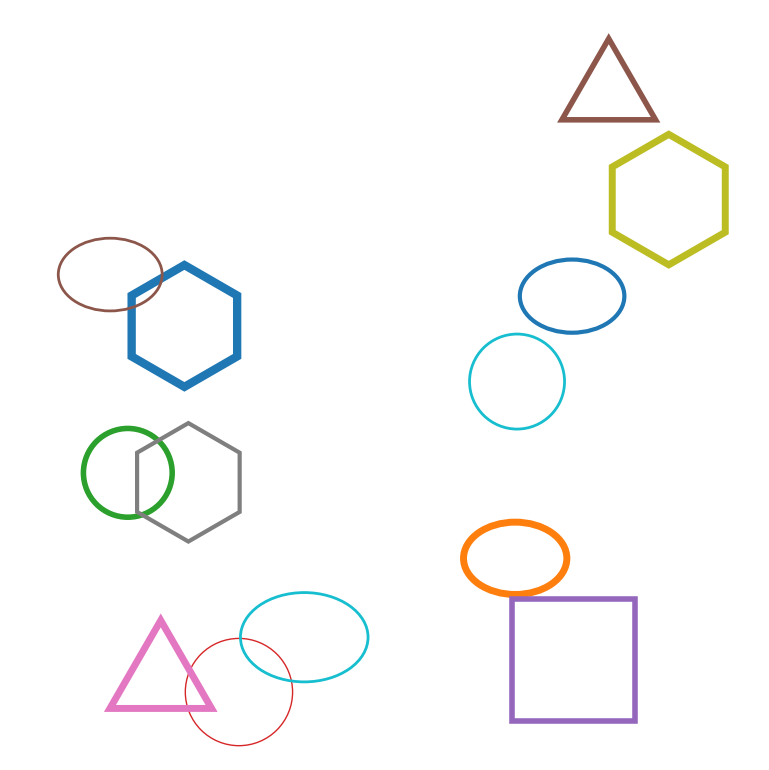[{"shape": "hexagon", "thickness": 3, "radius": 0.4, "center": [0.239, 0.577]}, {"shape": "oval", "thickness": 1.5, "radius": 0.34, "center": [0.743, 0.615]}, {"shape": "oval", "thickness": 2.5, "radius": 0.34, "center": [0.669, 0.275]}, {"shape": "circle", "thickness": 2, "radius": 0.29, "center": [0.166, 0.386]}, {"shape": "circle", "thickness": 0.5, "radius": 0.35, "center": [0.31, 0.101]}, {"shape": "square", "thickness": 2, "radius": 0.4, "center": [0.745, 0.143]}, {"shape": "triangle", "thickness": 2, "radius": 0.35, "center": [0.791, 0.88]}, {"shape": "oval", "thickness": 1, "radius": 0.34, "center": [0.143, 0.643]}, {"shape": "triangle", "thickness": 2.5, "radius": 0.38, "center": [0.209, 0.118]}, {"shape": "hexagon", "thickness": 1.5, "radius": 0.38, "center": [0.245, 0.374]}, {"shape": "hexagon", "thickness": 2.5, "radius": 0.42, "center": [0.869, 0.741]}, {"shape": "circle", "thickness": 1, "radius": 0.31, "center": [0.671, 0.504]}, {"shape": "oval", "thickness": 1, "radius": 0.41, "center": [0.395, 0.172]}]